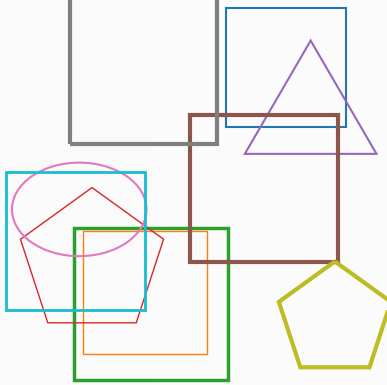[{"shape": "square", "thickness": 1.5, "radius": 0.77, "center": [0.739, 0.824]}, {"shape": "square", "thickness": 1, "radius": 0.8, "center": [0.374, 0.239]}, {"shape": "square", "thickness": 2.5, "radius": 0.99, "center": [0.39, 0.211]}, {"shape": "pentagon", "thickness": 1, "radius": 0.97, "center": [0.237, 0.319]}, {"shape": "triangle", "thickness": 1.5, "radius": 0.98, "center": [0.802, 0.698]}, {"shape": "square", "thickness": 3, "radius": 0.96, "center": [0.682, 0.51]}, {"shape": "oval", "thickness": 1.5, "radius": 0.87, "center": [0.204, 0.456]}, {"shape": "square", "thickness": 3, "radius": 0.95, "center": [0.371, 0.815]}, {"shape": "pentagon", "thickness": 3, "radius": 0.76, "center": [0.864, 0.169]}, {"shape": "square", "thickness": 2, "radius": 0.89, "center": [0.195, 0.374]}]